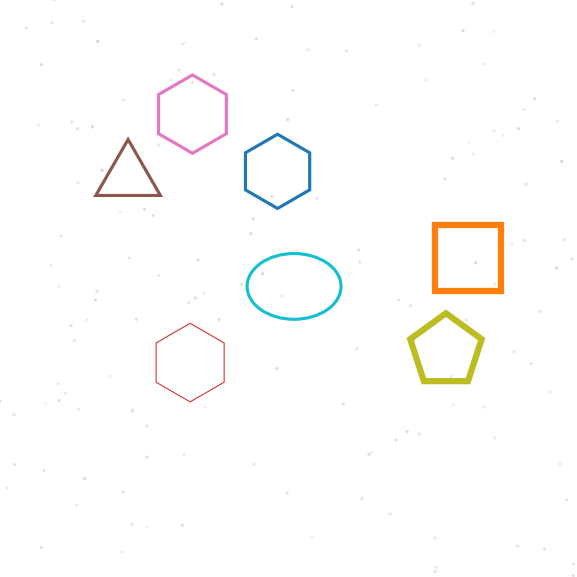[{"shape": "hexagon", "thickness": 1.5, "radius": 0.32, "center": [0.481, 0.702]}, {"shape": "square", "thickness": 3, "radius": 0.29, "center": [0.81, 0.552]}, {"shape": "hexagon", "thickness": 0.5, "radius": 0.34, "center": [0.329, 0.371]}, {"shape": "triangle", "thickness": 1.5, "radius": 0.32, "center": [0.222, 0.693]}, {"shape": "hexagon", "thickness": 1.5, "radius": 0.34, "center": [0.333, 0.802]}, {"shape": "pentagon", "thickness": 3, "radius": 0.32, "center": [0.772, 0.392]}, {"shape": "oval", "thickness": 1.5, "radius": 0.41, "center": [0.509, 0.503]}]